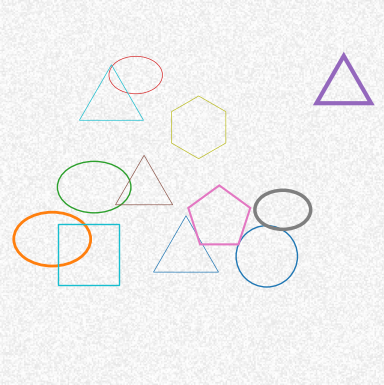[{"shape": "triangle", "thickness": 0.5, "radius": 0.49, "center": [0.483, 0.342]}, {"shape": "circle", "thickness": 1, "radius": 0.4, "center": [0.693, 0.334]}, {"shape": "oval", "thickness": 2, "radius": 0.5, "center": [0.136, 0.379]}, {"shape": "oval", "thickness": 1, "radius": 0.48, "center": [0.245, 0.514]}, {"shape": "oval", "thickness": 0.5, "radius": 0.35, "center": [0.353, 0.805]}, {"shape": "triangle", "thickness": 3, "radius": 0.41, "center": [0.893, 0.773]}, {"shape": "triangle", "thickness": 0.5, "radius": 0.43, "center": [0.374, 0.511]}, {"shape": "pentagon", "thickness": 1.5, "radius": 0.42, "center": [0.57, 0.434]}, {"shape": "oval", "thickness": 2.5, "radius": 0.36, "center": [0.734, 0.455]}, {"shape": "hexagon", "thickness": 0.5, "radius": 0.41, "center": [0.516, 0.669]}, {"shape": "triangle", "thickness": 0.5, "radius": 0.48, "center": [0.289, 0.736]}, {"shape": "square", "thickness": 1, "radius": 0.39, "center": [0.23, 0.339]}]